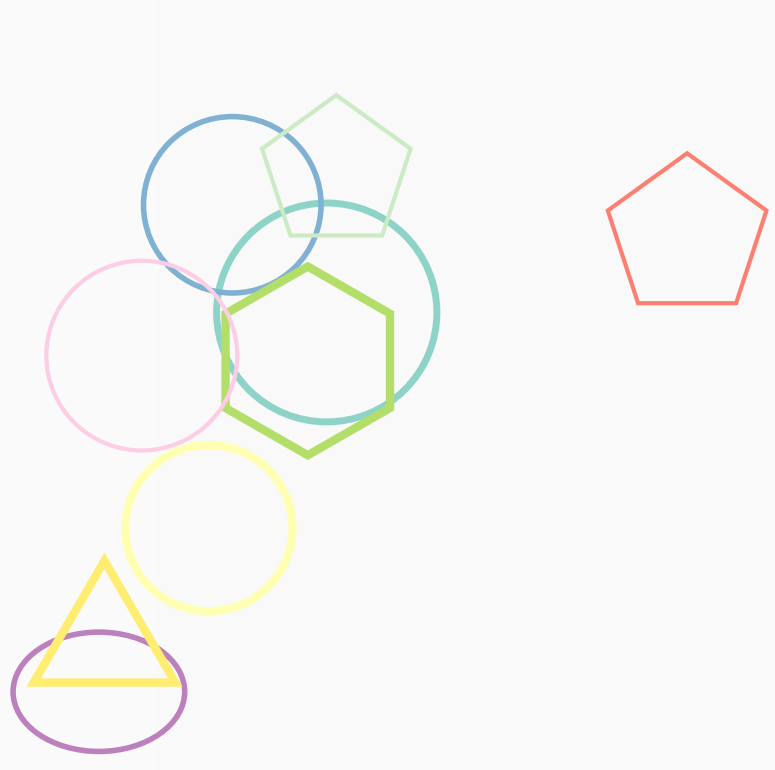[{"shape": "circle", "thickness": 2.5, "radius": 0.71, "center": [0.422, 0.594]}, {"shape": "circle", "thickness": 3, "radius": 0.54, "center": [0.27, 0.314]}, {"shape": "pentagon", "thickness": 1.5, "radius": 0.54, "center": [0.887, 0.693]}, {"shape": "circle", "thickness": 2, "radius": 0.57, "center": [0.3, 0.734]}, {"shape": "hexagon", "thickness": 3, "radius": 0.61, "center": [0.397, 0.531]}, {"shape": "circle", "thickness": 1.5, "radius": 0.62, "center": [0.183, 0.538]}, {"shape": "oval", "thickness": 2, "radius": 0.55, "center": [0.128, 0.102]}, {"shape": "pentagon", "thickness": 1.5, "radius": 0.5, "center": [0.434, 0.776]}, {"shape": "triangle", "thickness": 3, "radius": 0.53, "center": [0.135, 0.166]}]